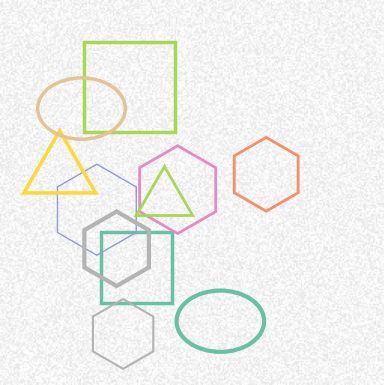[{"shape": "oval", "thickness": 3, "radius": 0.57, "center": [0.572, 0.166]}, {"shape": "square", "thickness": 2.5, "radius": 0.46, "center": [0.354, 0.304]}, {"shape": "hexagon", "thickness": 2, "radius": 0.48, "center": [0.691, 0.547]}, {"shape": "hexagon", "thickness": 1, "radius": 0.59, "center": [0.252, 0.455]}, {"shape": "hexagon", "thickness": 2, "radius": 0.57, "center": [0.462, 0.507]}, {"shape": "triangle", "thickness": 2, "radius": 0.42, "center": [0.427, 0.483]}, {"shape": "square", "thickness": 2.5, "radius": 0.59, "center": [0.336, 0.774]}, {"shape": "triangle", "thickness": 2.5, "radius": 0.54, "center": [0.155, 0.553]}, {"shape": "oval", "thickness": 2.5, "radius": 0.57, "center": [0.212, 0.718]}, {"shape": "hexagon", "thickness": 1.5, "radius": 0.45, "center": [0.32, 0.133]}, {"shape": "hexagon", "thickness": 3, "radius": 0.48, "center": [0.303, 0.354]}]